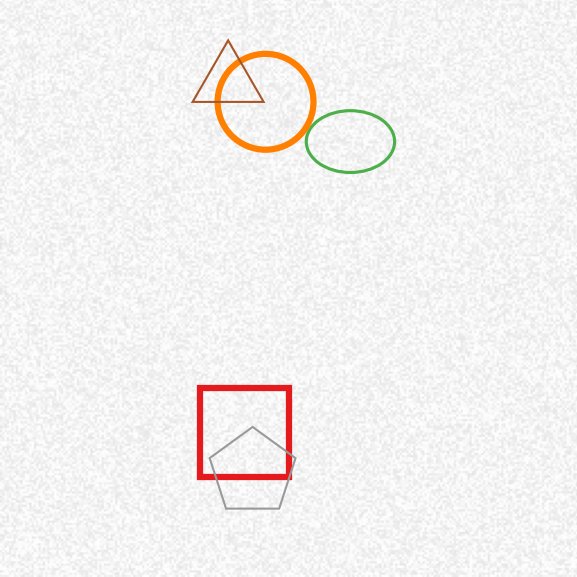[{"shape": "square", "thickness": 3, "radius": 0.39, "center": [0.423, 0.25]}, {"shape": "oval", "thickness": 1.5, "radius": 0.38, "center": [0.607, 0.754]}, {"shape": "circle", "thickness": 3, "radius": 0.42, "center": [0.46, 0.823]}, {"shape": "triangle", "thickness": 1, "radius": 0.35, "center": [0.395, 0.858]}, {"shape": "pentagon", "thickness": 1, "radius": 0.39, "center": [0.437, 0.182]}]